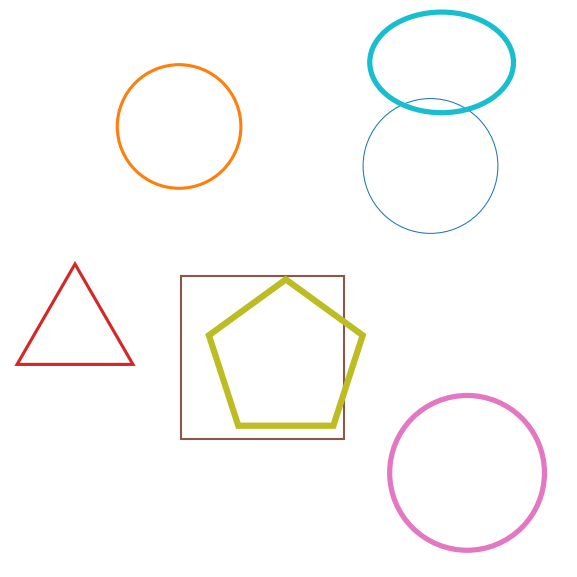[{"shape": "circle", "thickness": 0.5, "radius": 0.58, "center": [0.745, 0.712]}, {"shape": "circle", "thickness": 1.5, "radius": 0.54, "center": [0.31, 0.78]}, {"shape": "triangle", "thickness": 1.5, "radius": 0.58, "center": [0.13, 0.426]}, {"shape": "square", "thickness": 1, "radius": 0.71, "center": [0.455, 0.381]}, {"shape": "circle", "thickness": 2.5, "radius": 0.67, "center": [0.809, 0.18]}, {"shape": "pentagon", "thickness": 3, "radius": 0.7, "center": [0.495, 0.375]}, {"shape": "oval", "thickness": 2.5, "radius": 0.62, "center": [0.765, 0.891]}]